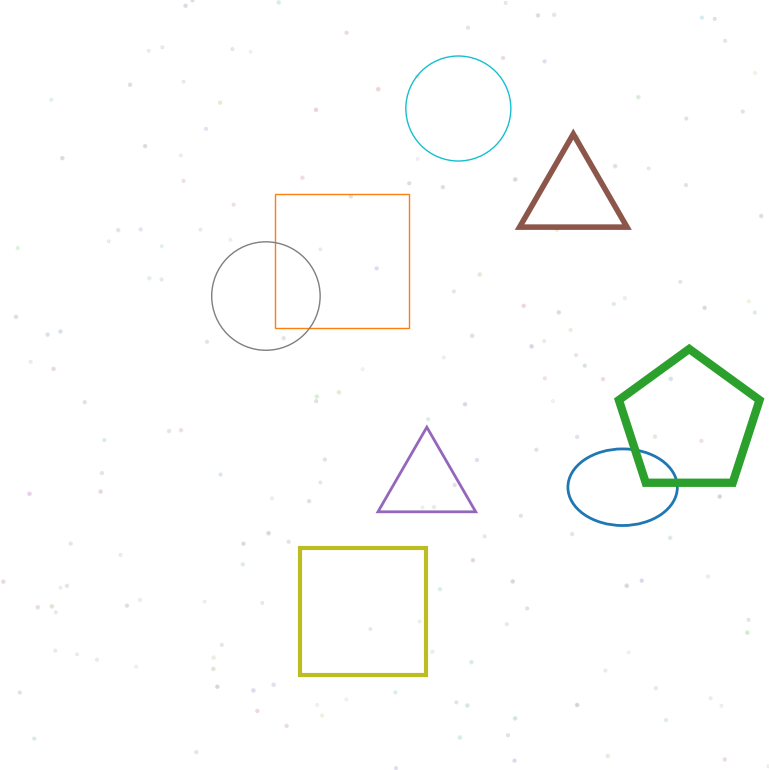[{"shape": "oval", "thickness": 1, "radius": 0.36, "center": [0.809, 0.367]}, {"shape": "square", "thickness": 0.5, "radius": 0.44, "center": [0.444, 0.661]}, {"shape": "pentagon", "thickness": 3, "radius": 0.48, "center": [0.895, 0.451]}, {"shape": "triangle", "thickness": 1, "radius": 0.37, "center": [0.554, 0.372]}, {"shape": "triangle", "thickness": 2, "radius": 0.4, "center": [0.745, 0.745]}, {"shape": "circle", "thickness": 0.5, "radius": 0.35, "center": [0.345, 0.616]}, {"shape": "square", "thickness": 1.5, "radius": 0.41, "center": [0.471, 0.206]}, {"shape": "circle", "thickness": 0.5, "radius": 0.34, "center": [0.595, 0.859]}]